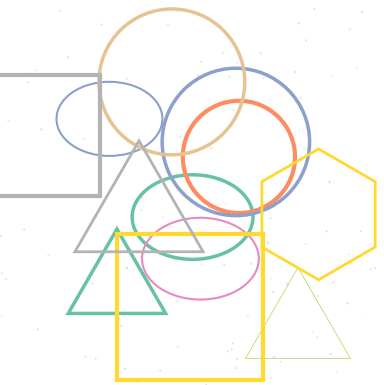[{"shape": "oval", "thickness": 2.5, "radius": 0.78, "center": [0.5, 0.436]}, {"shape": "triangle", "thickness": 2.5, "radius": 0.73, "center": [0.304, 0.259]}, {"shape": "circle", "thickness": 3, "radius": 0.73, "center": [0.621, 0.592]}, {"shape": "circle", "thickness": 2.5, "radius": 0.96, "center": [0.613, 0.631]}, {"shape": "oval", "thickness": 1.5, "radius": 0.69, "center": [0.284, 0.691]}, {"shape": "oval", "thickness": 1.5, "radius": 0.76, "center": [0.521, 0.328]}, {"shape": "triangle", "thickness": 0.5, "radius": 0.79, "center": [0.774, 0.147]}, {"shape": "square", "thickness": 3, "radius": 0.95, "center": [0.493, 0.202]}, {"shape": "hexagon", "thickness": 2, "radius": 0.85, "center": [0.827, 0.443]}, {"shape": "circle", "thickness": 2.5, "radius": 0.95, "center": [0.446, 0.787]}, {"shape": "triangle", "thickness": 2, "radius": 0.96, "center": [0.361, 0.442]}, {"shape": "square", "thickness": 3, "radius": 0.79, "center": [0.103, 0.648]}]